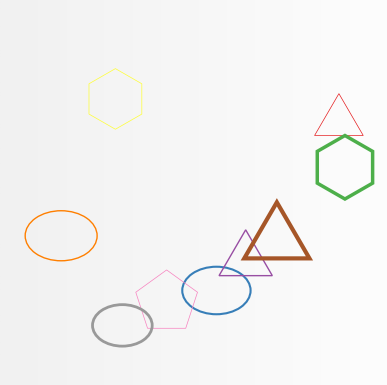[{"shape": "triangle", "thickness": 0.5, "radius": 0.36, "center": [0.875, 0.684]}, {"shape": "oval", "thickness": 1.5, "radius": 0.44, "center": [0.559, 0.245]}, {"shape": "hexagon", "thickness": 2.5, "radius": 0.41, "center": [0.89, 0.566]}, {"shape": "triangle", "thickness": 1, "radius": 0.4, "center": [0.634, 0.324]}, {"shape": "oval", "thickness": 1, "radius": 0.46, "center": [0.158, 0.388]}, {"shape": "hexagon", "thickness": 0.5, "radius": 0.39, "center": [0.298, 0.743]}, {"shape": "triangle", "thickness": 3, "radius": 0.49, "center": [0.714, 0.377]}, {"shape": "pentagon", "thickness": 0.5, "radius": 0.42, "center": [0.43, 0.215]}, {"shape": "oval", "thickness": 2, "radius": 0.39, "center": [0.316, 0.155]}]